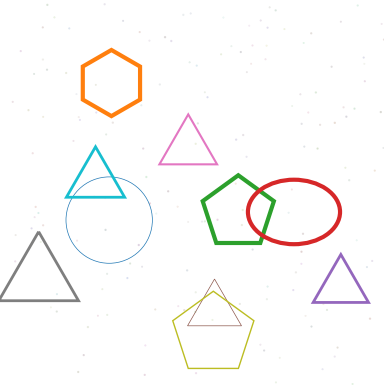[{"shape": "circle", "thickness": 0.5, "radius": 0.56, "center": [0.284, 0.428]}, {"shape": "hexagon", "thickness": 3, "radius": 0.43, "center": [0.289, 0.784]}, {"shape": "pentagon", "thickness": 3, "radius": 0.49, "center": [0.619, 0.448]}, {"shape": "oval", "thickness": 3, "radius": 0.6, "center": [0.764, 0.449]}, {"shape": "triangle", "thickness": 2, "radius": 0.42, "center": [0.885, 0.256]}, {"shape": "triangle", "thickness": 0.5, "radius": 0.4, "center": [0.557, 0.194]}, {"shape": "triangle", "thickness": 1.5, "radius": 0.43, "center": [0.489, 0.616]}, {"shape": "triangle", "thickness": 2, "radius": 0.6, "center": [0.1, 0.279]}, {"shape": "pentagon", "thickness": 1, "radius": 0.55, "center": [0.554, 0.133]}, {"shape": "triangle", "thickness": 2, "radius": 0.44, "center": [0.248, 0.531]}]